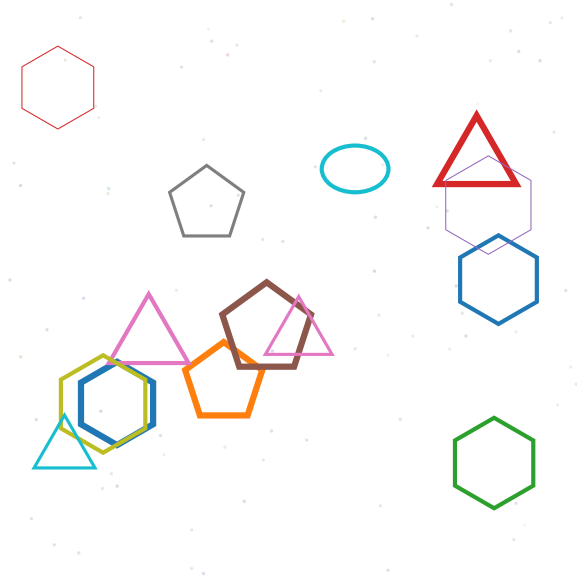[{"shape": "hexagon", "thickness": 3, "radius": 0.36, "center": [0.203, 0.301]}, {"shape": "hexagon", "thickness": 2, "radius": 0.38, "center": [0.863, 0.515]}, {"shape": "pentagon", "thickness": 3, "radius": 0.35, "center": [0.387, 0.337]}, {"shape": "hexagon", "thickness": 2, "radius": 0.39, "center": [0.856, 0.197]}, {"shape": "hexagon", "thickness": 0.5, "radius": 0.36, "center": [0.1, 0.848]}, {"shape": "triangle", "thickness": 3, "radius": 0.4, "center": [0.825, 0.72]}, {"shape": "hexagon", "thickness": 0.5, "radius": 0.43, "center": [0.846, 0.644]}, {"shape": "pentagon", "thickness": 3, "radius": 0.4, "center": [0.462, 0.43]}, {"shape": "triangle", "thickness": 2, "radius": 0.4, "center": [0.258, 0.41]}, {"shape": "triangle", "thickness": 1.5, "radius": 0.33, "center": [0.517, 0.419]}, {"shape": "pentagon", "thickness": 1.5, "radius": 0.34, "center": [0.358, 0.645]}, {"shape": "hexagon", "thickness": 2, "radius": 0.42, "center": [0.179, 0.3]}, {"shape": "triangle", "thickness": 1.5, "radius": 0.3, "center": [0.112, 0.219]}, {"shape": "oval", "thickness": 2, "radius": 0.29, "center": [0.615, 0.707]}]